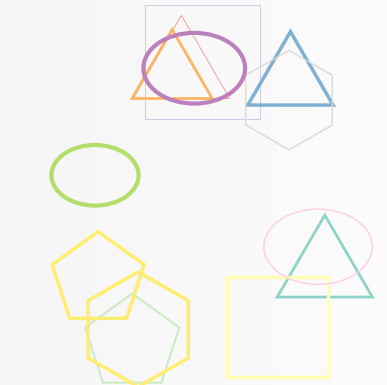[{"shape": "triangle", "thickness": 2, "radius": 0.71, "center": [0.838, 0.299]}, {"shape": "square", "thickness": 2.5, "radius": 0.65, "center": [0.716, 0.15]}, {"shape": "square", "thickness": 0.5, "radius": 0.74, "center": [0.523, 0.838]}, {"shape": "triangle", "thickness": 0.5, "radius": 0.72, "center": [0.468, 0.816]}, {"shape": "triangle", "thickness": 2.5, "radius": 0.64, "center": [0.75, 0.791]}, {"shape": "triangle", "thickness": 2, "radius": 0.6, "center": [0.444, 0.804]}, {"shape": "oval", "thickness": 3, "radius": 0.56, "center": [0.245, 0.545]}, {"shape": "oval", "thickness": 1, "radius": 0.7, "center": [0.821, 0.359]}, {"shape": "hexagon", "thickness": 1, "radius": 0.65, "center": [0.746, 0.74]}, {"shape": "oval", "thickness": 3, "radius": 0.66, "center": [0.501, 0.823]}, {"shape": "pentagon", "thickness": 1.5, "radius": 0.64, "center": [0.341, 0.11]}, {"shape": "pentagon", "thickness": 2.5, "radius": 0.62, "center": [0.253, 0.274]}, {"shape": "hexagon", "thickness": 2.5, "radius": 0.75, "center": [0.357, 0.145]}]